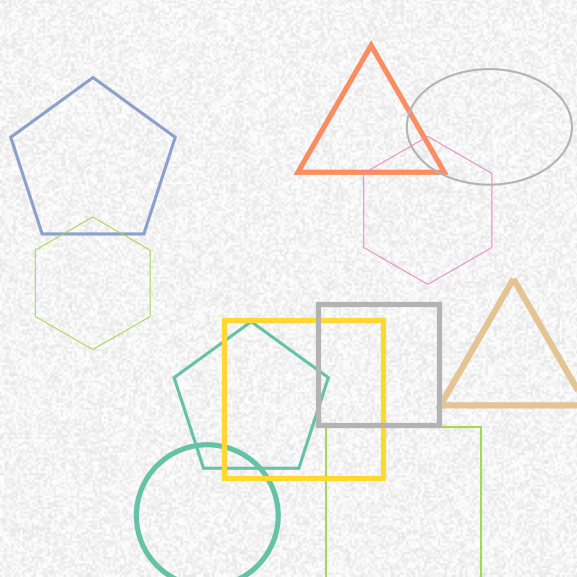[{"shape": "circle", "thickness": 2.5, "radius": 0.61, "center": [0.359, 0.106]}, {"shape": "pentagon", "thickness": 1.5, "radius": 0.7, "center": [0.435, 0.302]}, {"shape": "triangle", "thickness": 2.5, "radius": 0.73, "center": [0.643, 0.774]}, {"shape": "pentagon", "thickness": 1.5, "radius": 0.75, "center": [0.161, 0.715]}, {"shape": "hexagon", "thickness": 0.5, "radius": 0.64, "center": [0.741, 0.635]}, {"shape": "hexagon", "thickness": 0.5, "radius": 0.57, "center": [0.161, 0.509]}, {"shape": "square", "thickness": 1, "radius": 0.67, "center": [0.698, 0.126]}, {"shape": "square", "thickness": 2.5, "radius": 0.69, "center": [0.526, 0.308]}, {"shape": "triangle", "thickness": 3, "radius": 0.73, "center": [0.889, 0.37]}, {"shape": "oval", "thickness": 1, "radius": 0.72, "center": [0.847, 0.779]}, {"shape": "square", "thickness": 2.5, "radius": 0.52, "center": [0.655, 0.368]}]